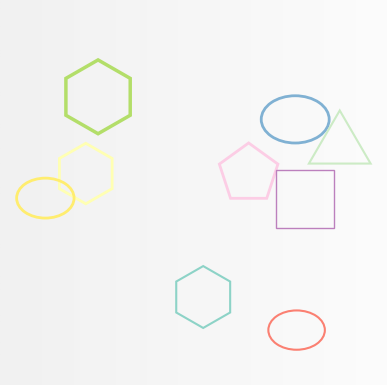[{"shape": "hexagon", "thickness": 1.5, "radius": 0.4, "center": [0.524, 0.229]}, {"shape": "hexagon", "thickness": 2, "radius": 0.39, "center": [0.221, 0.549]}, {"shape": "oval", "thickness": 1.5, "radius": 0.36, "center": [0.765, 0.143]}, {"shape": "oval", "thickness": 2, "radius": 0.44, "center": [0.762, 0.69]}, {"shape": "hexagon", "thickness": 2.5, "radius": 0.48, "center": [0.253, 0.749]}, {"shape": "pentagon", "thickness": 2, "radius": 0.4, "center": [0.642, 0.549]}, {"shape": "square", "thickness": 1, "radius": 0.38, "center": [0.787, 0.482]}, {"shape": "triangle", "thickness": 1.5, "radius": 0.46, "center": [0.877, 0.621]}, {"shape": "oval", "thickness": 2, "radius": 0.37, "center": [0.117, 0.485]}]